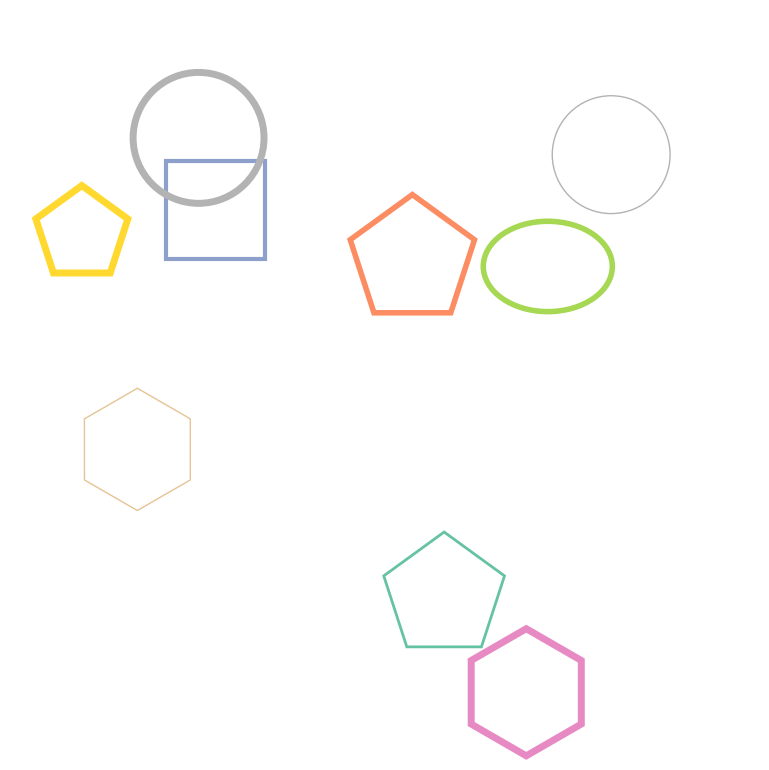[{"shape": "pentagon", "thickness": 1, "radius": 0.41, "center": [0.577, 0.227]}, {"shape": "pentagon", "thickness": 2, "radius": 0.42, "center": [0.536, 0.662]}, {"shape": "square", "thickness": 1.5, "radius": 0.32, "center": [0.279, 0.727]}, {"shape": "hexagon", "thickness": 2.5, "radius": 0.41, "center": [0.683, 0.101]}, {"shape": "oval", "thickness": 2, "radius": 0.42, "center": [0.711, 0.654]}, {"shape": "pentagon", "thickness": 2.5, "radius": 0.31, "center": [0.106, 0.696]}, {"shape": "hexagon", "thickness": 0.5, "radius": 0.4, "center": [0.178, 0.416]}, {"shape": "circle", "thickness": 0.5, "radius": 0.38, "center": [0.794, 0.799]}, {"shape": "circle", "thickness": 2.5, "radius": 0.43, "center": [0.258, 0.821]}]